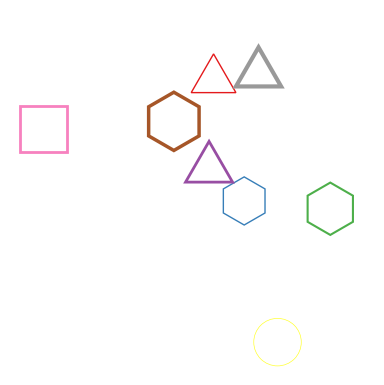[{"shape": "triangle", "thickness": 1, "radius": 0.34, "center": [0.555, 0.793]}, {"shape": "hexagon", "thickness": 1, "radius": 0.31, "center": [0.634, 0.478]}, {"shape": "hexagon", "thickness": 1.5, "radius": 0.34, "center": [0.858, 0.458]}, {"shape": "triangle", "thickness": 2, "radius": 0.35, "center": [0.543, 0.562]}, {"shape": "circle", "thickness": 0.5, "radius": 0.31, "center": [0.721, 0.111]}, {"shape": "hexagon", "thickness": 2.5, "radius": 0.38, "center": [0.452, 0.685]}, {"shape": "square", "thickness": 2, "radius": 0.3, "center": [0.113, 0.665]}, {"shape": "triangle", "thickness": 3, "radius": 0.34, "center": [0.672, 0.809]}]